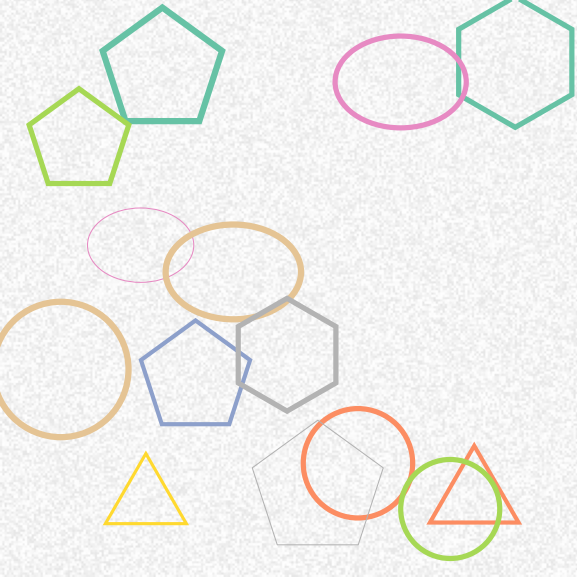[{"shape": "pentagon", "thickness": 3, "radius": 0.54, "center": [0.281, 0.877]}, {"shape": "hexagon", "thickness": 2.5, "radius": 0.57, "center": [0.892, 0.892]}, {"shape": "triangle", "thickness": 2, "radius": 0.44, "center": [0.821, 0.139]}, {"shape": "circle", "thickness": 2.5, "radius": 0.47, "center": [0.62, 0.197]}, {"shape": "pentagon", "thickness": 2, "radius": 0.5, "center": [0.339, 0.345]}, {"shape": "oval", "thickness": 0.5, "radius": 0.46, "center": [0.244, 0.575]}, {"shape": "oval", "thickness": 2.5, "radius": 0.57, "center": [0.694, 0.857]}, {"shape": "pentagon", "thickness": 2.5, "radius": 0.45, "center": [0.137, 0.755]}, {"shape": "circle", "thickness": 2.5, "radius": 0.43, "center": [0.78, 0.118]}, {"shape": "triangle", "thickness": 1.5, "radius": 0.4, "center": [0.253, 0.133]}, {"shape": "oval", "thickness": 3, "radius": 0.59, "center": [0.404, 0.528]}, {"shape": "circle", "thickness": 3, "radius": 0.59, "center": [0.105, 0.359]}, {"shape": "pentagon", "thickness": 0.5, "radius": 0.6, "center": [0.55, 0.152]}, {"shape": "hexagon", "thickness": 2.5, "radius": 0.49, "center": [0.497, 0.385]}]